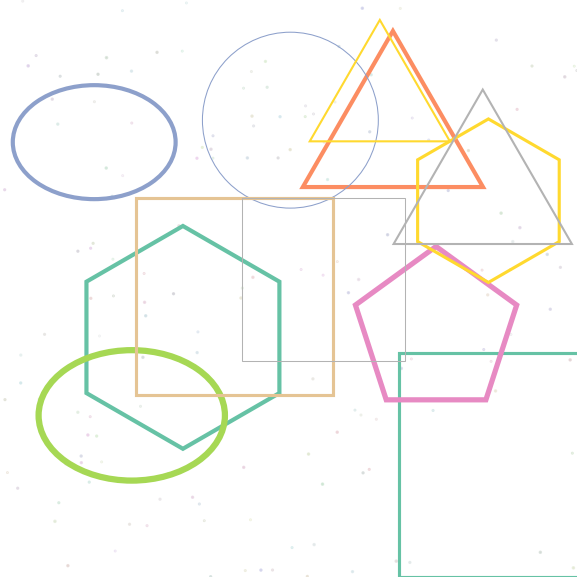[{"shape": "square", "thickness": 1.5, "radius": 0.97, "center": [0.885, 0.194]}, {"shape": "hexagon", "thickness": 2, "radius": 0.96, "center": [0.317, 0.415]}, {"shape": "triangle", "thickness": 2, "radius": 0.9, "center": [0.68, 0.765]}, {"shape": "oval", "thickness": 2, "radius": 0.7, "center": [0.163, 0.753]}, {"shape": "circle", "thickness": 0.5, "radius": 0.76, "center": [0.503, 0.791]}, {"shape": "pentagon", "thickness": 2.5, "radius": 0.73, "center": [0.755, 0.426]}, {"shape": "oval", "thickness": 3, "radius": 0.81, "center": [0.228, 0.28]}, {"shape": "triangle", "thickness": 1, "radius": 0.7, "center": [0.658, 0.824]}, {"shape": "hexagon", "thickness": 1.5, "radius": 0.71, "center": [0.846, 0.652]}, {"shape": "square", "thickness": 1.5, "radius": 0.85, "center": [0.407, 0.485]}, {"shape": "triangle", "thickness": 1, "radius": 0.89, "center": [0.836, 0.666]}, {"shape": "square", "thickness": 0.5, "radius": 0.71, "center": [0.56, 0.515]}]